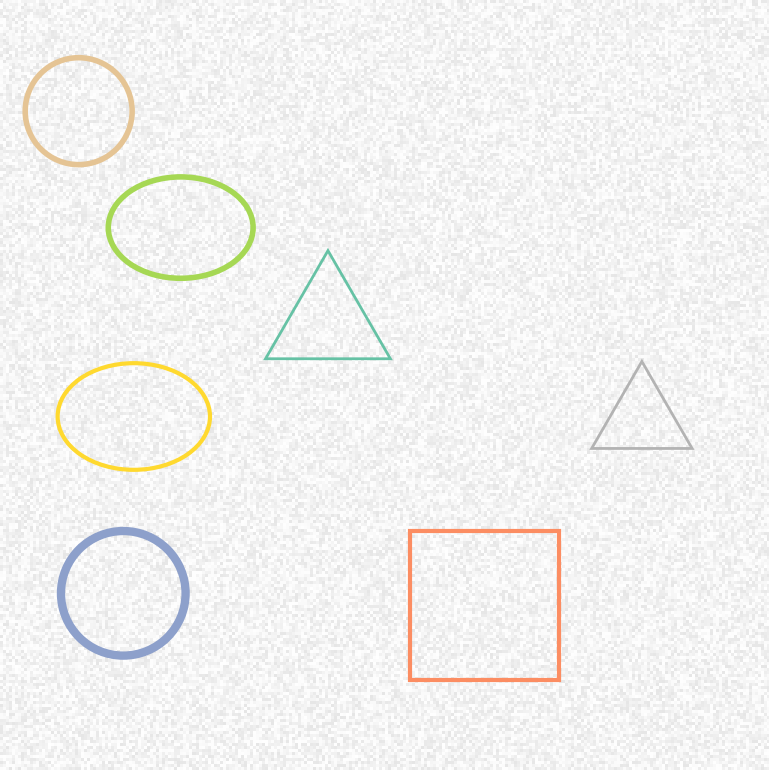[{"shape": "triangle", "thickness": 1, "radius": 0.47, "center": [0.426, 0.581]}, {"shape": "square", "thickness": 1.5, "radius": 0.48, "center": [0.629, 0.214]}, {"shape": "circle", "thickness": 3, "radius": 0.4, "center": [0.16, 0.229]}, {"shape": "oval", "thickness": 2, "radius": 0.47, "center": [0.235, 0.704]}, {"shape": "oval", "thickness": 1.5, "radius": 0.49, "center": [0.174, 0.459]}, {"shape": "circle", "thickness": 2, "radius": 0.35, "center": [0.102, 0.856]}, {"shape": "triangle", "thickness": 1, "radius": 0.38, "center": [0.834, 0.455]}]